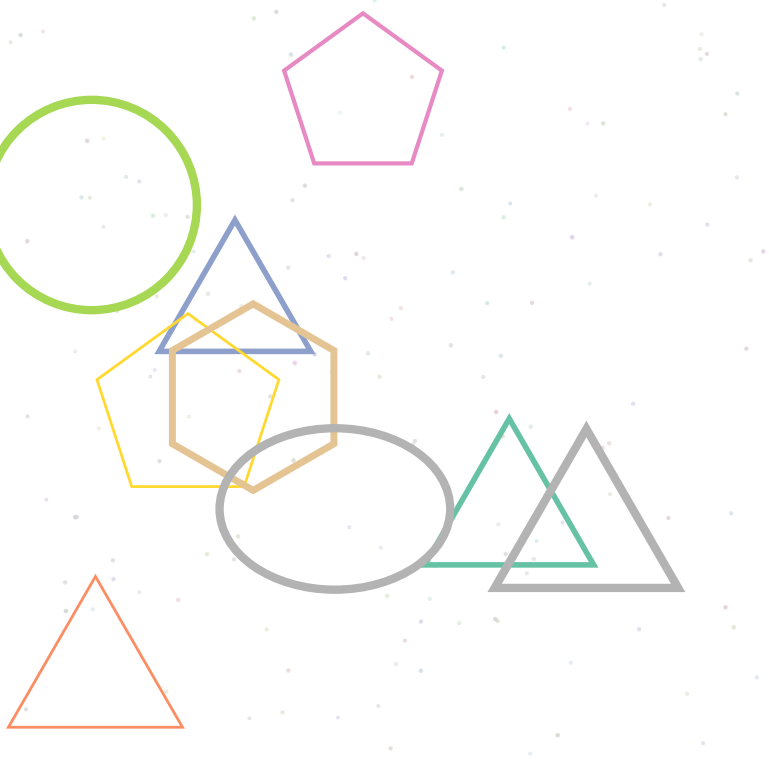[{"shape": "triangle", "thickness": 2, "radius": 0.63, "center": [0.661, 0.33]}, {"shape": "triangle", "thickness": 1, "radius": 0.65, "center": [0.124, 0.121]}, {"shape": "triangle", "thickness": 2, "radius": 0.57, "center": [0.305, 0.601]}, {"shape": "pentagon", "thickness": 1.5, "radius": 0.54, "center": [0.471, 0.875]}, {"shape": "circle", "thickness": 3, "radius": 0.68, "center": [0.119, 0.734]}, {"shape": "pentagon", "thickness": 1, "radius": 0.62, "center": [0.244, 0.469]}, {"shape": "hexagon", "thickness": 2.5, "radius": 0.61, "center": [0.329, 0.484]}, {"shape": "triangle", "thickness": 3, "radius": 0.69, "center": [0.762, 0.305]}, {"shape": "oval", "thickness": 3, "radius": 0.75, "center": [0.435, 0.339]}]